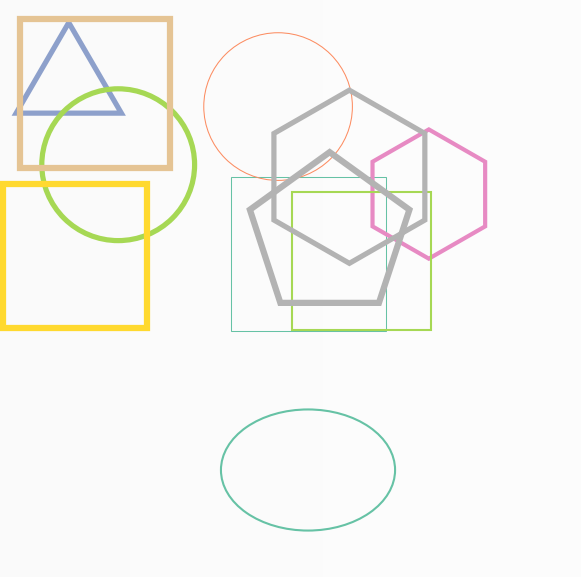[{"shape": "oval", "thickness": 1, "radius": 0.75, "center": [0.53, 0.185]}, {"shape": "square", "thickness": 0.5, "radius": 0.67, "center": [0.531, 0.56]}, {"shape": "circle", "thickness": 0.5, "radius": 0.64, "center": [0.478, 0.815]}, {"shape": "triangle", "thickness": 2.5, "radius": 0.52, "center": [0.118, 0.855]}, {"shape": "hexagon", "thickness": 2, "radius": 0.56, "center": [0.738, 0.663]}, {"shape": "circle", "thickness": 2.5, "radius": 0.66, "center": [0.203, 0.714]}, {"shape": "square", "thickness": 1, "radius": 0.6, "center": [0.622, 0.547]}, {"shape": "square", "thickness": 3, "radius": 0.62, "center": [0.129, 0.557]}, {"shape": "square", "thickness": 3, "radius": 0.64, "center": [0.163, 0.837]}, {"shape": "hexagon", "thickness": 2.5, "radius": 0.75, "center": [0.601, 0.693]}, {"shape": "pentagon", "thickness": 3, "radius": 0.72, "center": [0.567, 0.591]}]